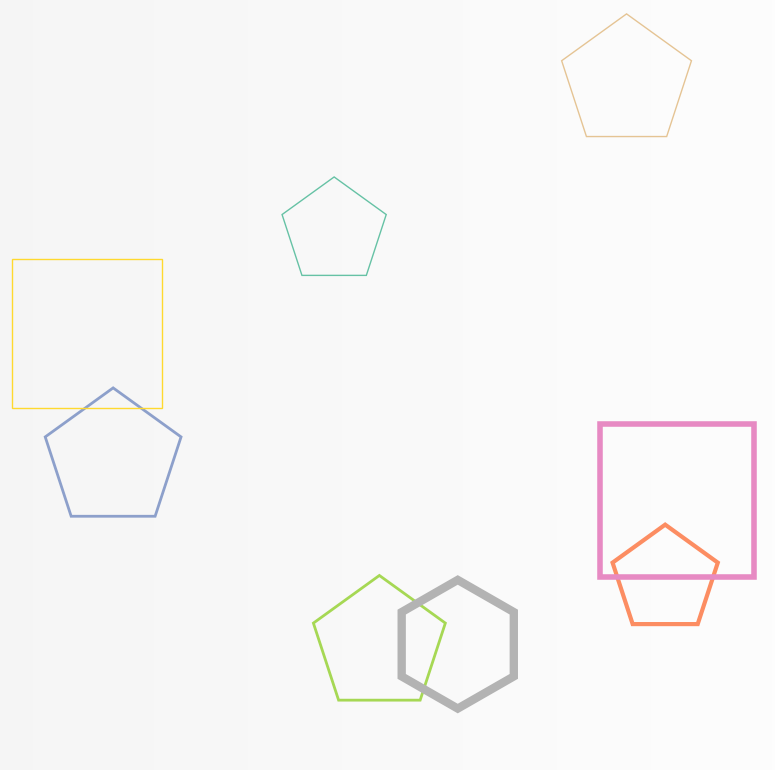[{"shape": "pentagon", "thickness": 0.5, "radius": 0.35, "center": [0.431, 0.7]}, {"shape": "pentagon", "thickness": 1.5, "radius": 0.36, "center": [0.858, 0.247]}, {"shape": "pentagon", "thickness": 1, "radius": 0.46, "center": [0.146, 0.404]}, {"shape": "square", "thickness": 2, "radius": 0.5, "center": [0.874, 0.35]}, {"shape": "pentagon", "thickness": 1, "radius": 0.45, "center": [0.49, 0.163]}, {"shape": "square", "thickness": 0.5, "radius": 0.48, "center": [0.112, 0.567]}, {"shape": "pentagon", "thickness": 0.5, "radius": 0.44, "center": [0.808, 0.894]}, {"shape": "hexagon", "thickness": 3, "radius": 0.42, "center": [0.591, 0.163]}]